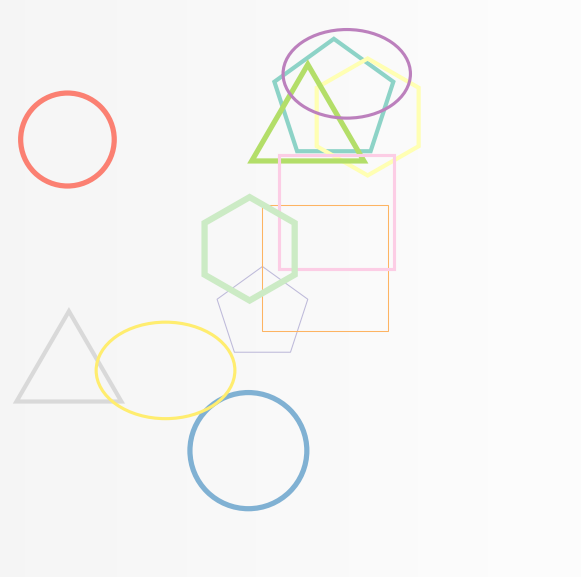[{"shape": "pentagon", "thickness": 2, "radius": 0.54, "center": [0.574, 0.824]}, {"shape": "hexagon", "thickness": 2, "radius": 0.51, "center": [0.633, 0.797]}, {"shape": "pentagon", "thickness": 0.5, "radius": 0.41, "center": [0.452, 0.456]}, {"shape": "circle", "thickness": 2.5, "radius": 0.4, "center": [0.116, 0.758]}, {"shape": "circle", "thickness": 2.5, "radius": 0.5, "center": [0.427, 0.219]}, {"shape": "square", "thickness": 0.5, "radius": 0.54, "center": [0.56, 0.535]}, {"shape": "triangle", "thickness": 2.5, "radius": 0.56, "center": [0.53, 0.776]}, {"shape": "square", "thickness": 1.5, "radius": 0.49, "center": [0.58, 0.631]}, {"shape": "triangle", "thickness": 2, "radius": 0.52, "center": [0.119, 0.356]}, {"shape": "oval", "thickness": 1.5, "radius": 0.55, "center": [0.597, 0.871]}, {"shape": "hexagon", "thickness": 3, "radius": 0.45, "center": [0.429, 0.568]}, {"shape": "oval", "thickness": 1.5, "radius": 0.6, "center": [0.285, 0.358]}]